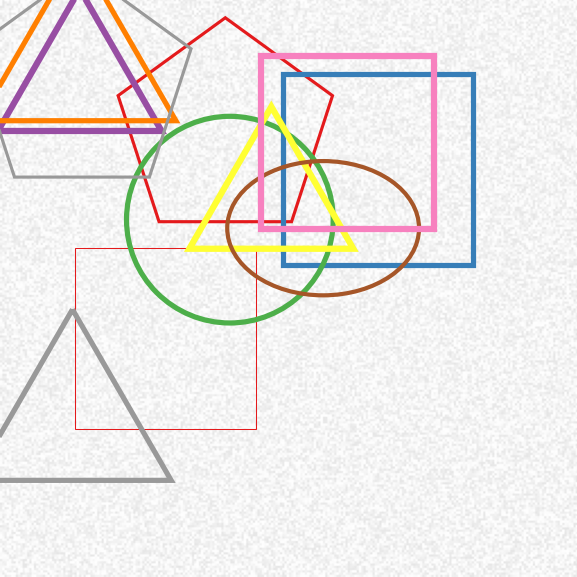[{"shape": "pentagon", "thickness": 1.5, "radius": 0.98, "center": [0.39, 0.773]}, {"shape": "square", "thickness": 0.5, "radius": 0.78, "center": [0.287, 0.413]}, {"shape": "square", "thickness": 2.5, "radius": 0.82, "center": [0.654, 0.705]}, {"shape": "circle", "thickness": 2.5, "radius": 0.89, "center": [0.398, 0.619]}, {"shape": "triangle", "thickness": 3, "radius": 0.82, "center": [0.138, 0.854]}, {"shape": "triangle", "thickness": 2.5, "radius": 0.98, "center": [0.134, 0.888]}, {"shape": "triangle", "thickness": 3, "radius": 0.82, "center": [0.47, 0.65]}, {"shape": "oval", "thickness": 2, "radius": 0.83, "center": [0.56, 0.604]}, {"shape": "square", "thickness": 3, "radius": 0.75, "center": [0.602, 0.753]}, {"shape": "triangle", "thickness": 2.5, "radius": 0.99, "center": [0.125, 0.266]}, {"shape": "pentagon", "thickness": 1.5, "radius": 0.99, "center": [0.142, 0.853]}]